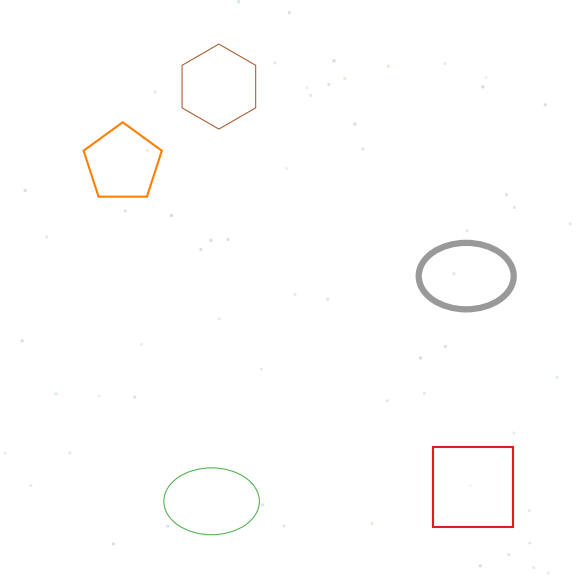[{"shape": "square", "thickness": 1, "radius": 0.35, "center": [0.819, 0.155]}, {"shape": "oval", "thickness": 0.5, "radius": 0.41, "center": [0.366, 0.131]}, {"shape": "pentagon", "thickness": 1, "radius": 0.36, "center": [0.213, 0.716]}, {"shape": "hexagon", "thickness": 0.5, "radius": 0.37, "center": [0.379, 0.849]}, {"shape": "oval", "thickness": 3, "radius": 0.41, "center": [0.807, 0.521]}]